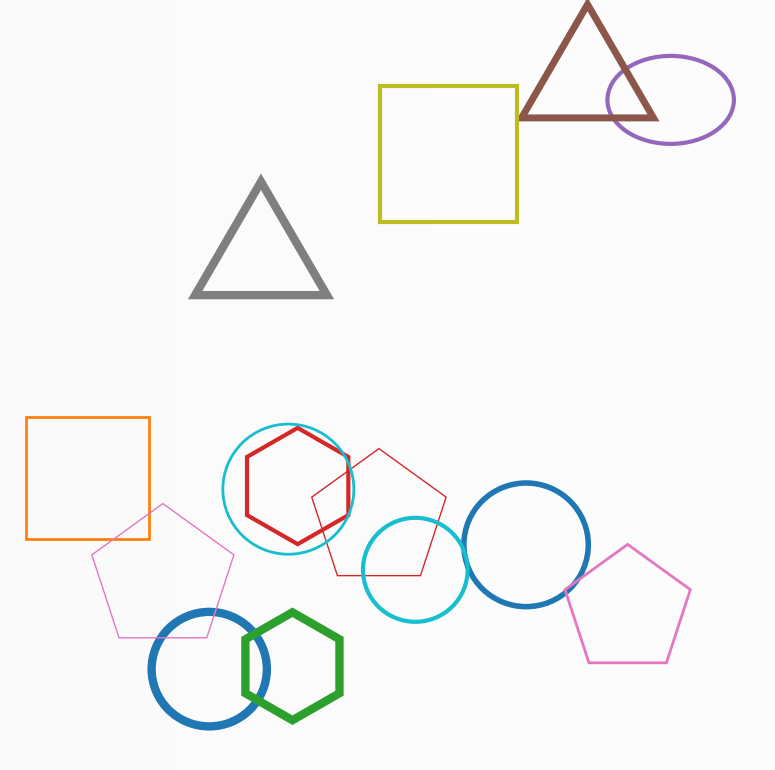[{"shape": "circle", "thickness": 2, "radius": 0.4, "center": [0.679, 0.292]}, {"shape": "circle", "thickness": 3, "radius": 0.37, "center": [0.27, 0.131]}, {"shape": "square", "thickness": 1, "radius": 0.4, "center": [0.113, 0.379]}, {"shape": "hexagon", "thickness": 3, "radius": 0.35, "center": [0.377, 0.135]}, {"shape": "pentagon", "thickness": 0.5, "radius": 0.46, "center": [0.489, 0.326]}, {"shape": "hexagon", "thickness": 1.5, "radius": 0.38, "center": [0.384, 0.369]}, {"shape": "oval", "thickness": 1.5, "radius": 0.41, "center": [0.865, 0.87]}, {"shape": "triangle", "thickness": 2.5, "radius": 0.49, "center": [0.758, 0.896]}, {"shape": "pentagon", "thickness": 1, "radius": 0.43, "center": [0.81, 0.208]}, {"shape": "pentagon", "thickness": 0.5, "radius": 0.48, "center": [0.21, 0.25]}, {"shape": "triangle", "thickness": 3, "radius": 0.49, "center": [0.337, 0.666]}, {"shape": "square", "thickness": 1.5, "radius": 0.44, "center": [0.578, 0.8]}, {"shape": "circle", "thickness": 1, "radius": 0.42, "center": [0.372, 0.365]}, {"shape": "circle", "thickness": 1.5, "radius": 0.34, "center": [0.536, 0.26]}]